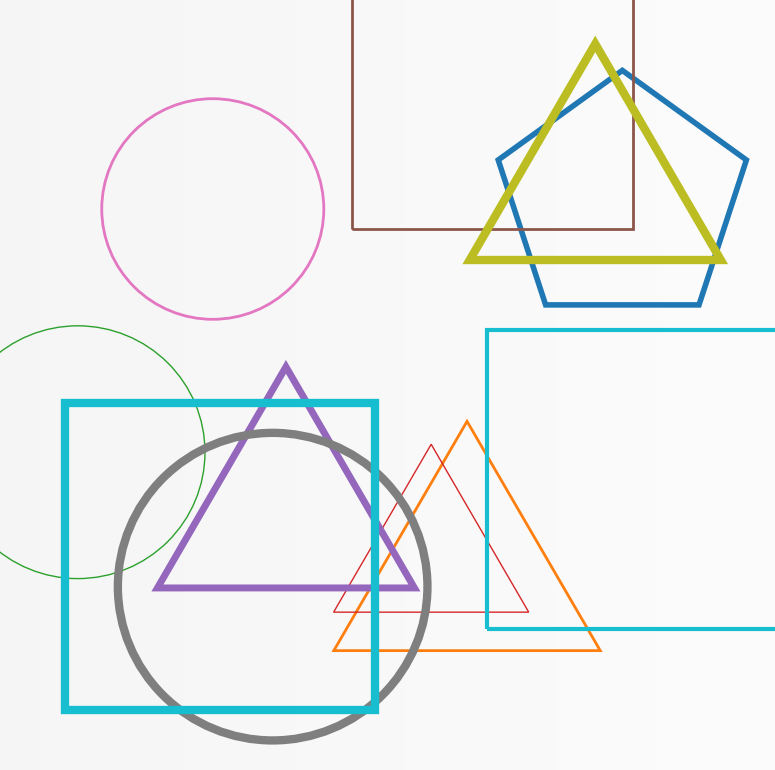[{"shape": "pentagon", "thickness": 2, "radius": 0.84, "center": [0.803, 0.74]}, {"shape": "triangle", "thickness": 1, "radius": 0.99, "center": [0.603, 0.254]}, {"shape": "circle", "thickness": 0.5, "radius": 0.82, "center": [0.1, 0.413]}, {"shape": "triangle", "thickness": 0.5, "radius": 0.73, "center": [0.556, 0.278]}, {"shape": "triangle", "thickness": 2.5, "radius": 0.96, "center": [0.369, 0.332]}, {"shape": "square", "thickness": 1, "radius": 0.91, "center": [0.635, 0.884]}, {"shape": "circle", "thickness": 1, "radius": 0.72, "center": [0.275, 0.729]}, {"shape": "circle", "thickness": 3, "radius": 1.0, "center": [0.352, 0.238]}, {"shape": "triangle", "thickness": 3, "radius": 0.94, "center": [0.768, 0.756]}, {"shape": "square", "thickness": 1.5, "radius": 0.97, "center": [0.822, 0.378]}, {"shape": "square", "thickness": 3, "radius": 1.0, "center": [0.284, 0.277]}]